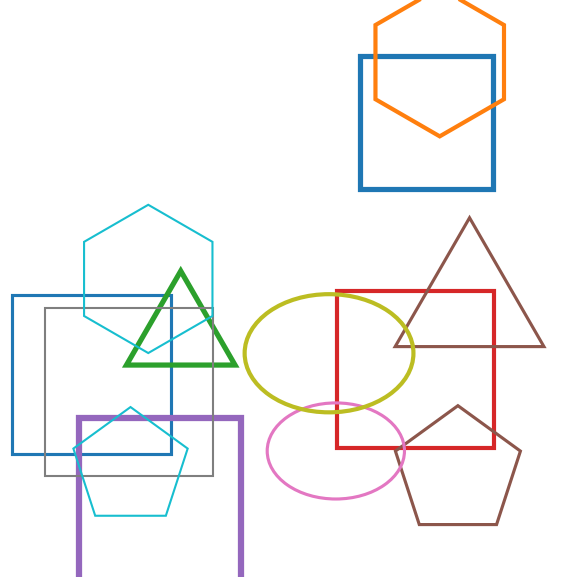[{"shape": "square", "thickness": 2.5, "radius": 0.58, "center": [0.739, 0.787]}, {"shape": "square", "thickness": 1.5, "radius": 0.69, "center": [0.159, 0.351]}, {"shape": "hexagon", "thickness": 2, "radius": 0.64, "center": [0.761, 0.892]}, {"shape": "triangle", "thickness": 2.5, "radius": 0.54, "center": [0.313, 0.421]}, {"shape": "square", "thickness": 2, "radius": 0.68, "center": [0.719, 0.359]}, {"shape": "square", "thickness": 3, "radius": 0.7, "center": [0.278, 0.136]}, {"shape": "pentagon", "thickness": 1.5, "radius": 0.57, "center": [0.793, 0.183]}, {"shape": "triangle", "thickness": 1.5, "radius": 0.74, "center": [0.813, 0.473]}, {"shape": "oval", "thickness": 1.5, "radius": 0.59, "center": [0.582, 0.218]}, {"shape": "square", "thickness": 1, "radius": 0.73, "center": [0.224, 0.32]}, {"shape": "oval", "thickness": 2, "radius": 0.73, "center": [0.57, 0.387]}, {"shape": "hexagon", "thickness": 1, "radius": 0.64, "center": [0.257, 0.516]}, {"shape": "pentagon", "thickness": 1, "radius": 0.52, "center": [0.226, 0.19]}]